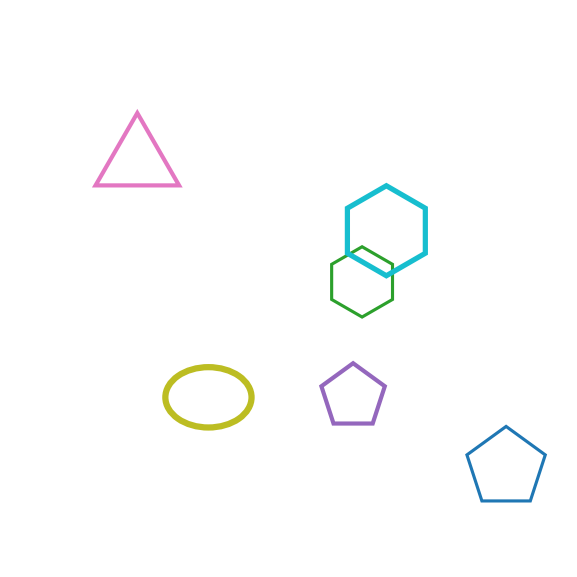[{"shape": "pentagon", "thickness": 1.5, "radius": 0.36, "center": [0.876, 0.189]}, {"shape": "hexagon", "thickness": 1.5, "radius": 0.3, "center": [0.627, 0.511]}, {"shape": "pentagon", "thickness": 2, "radius": 0.29, "center": [0.611, 0.312]}, {"shape": "triangle", "thickness": 2, "radius": 0.42, "center": [0.238, 0.72]}, {"shape": "oval", "thickness": 3, "radius": 0.37, "center": [0.361, 0.311]}, {"shape": "hexagon", "thickness": 2.5, "radius": 0.39, "center": [0.669, 0.6]}]